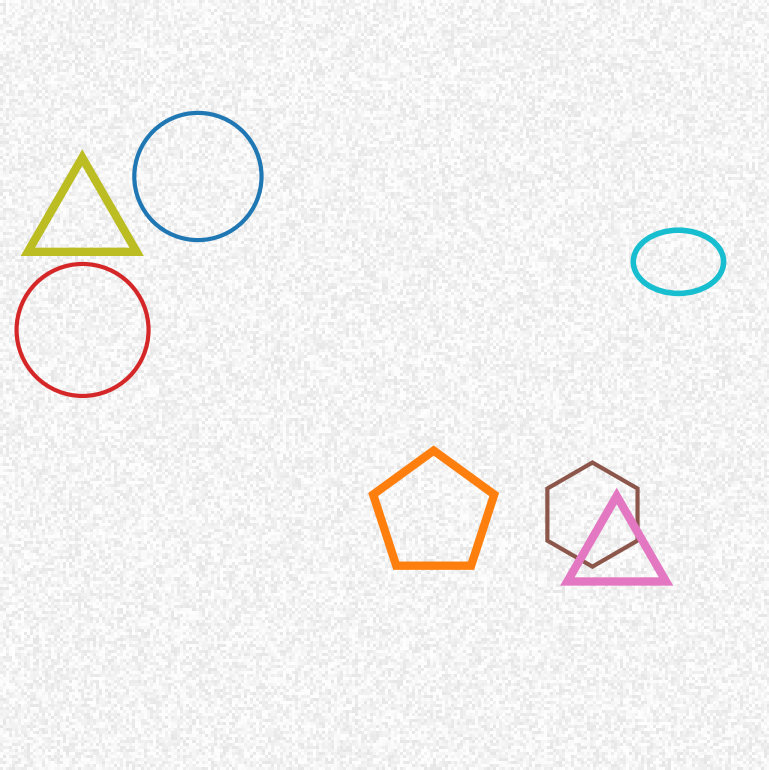[{"shape": "circle", "thickness": 1.5, "radius": 0.41, "center": [0.257, 0.771]}, {"shape": "pentagon", "thickness": 3, "radius": 0.41, "center": [0.563, 0.332]}, {"shape": "circle", "thickness": 1.5, "radius": 0.43, "center": [0.107, 0.571]}, {"shape": "hexagon", "thickness": 1.5, "radius": 0.34, "center": [0.769, 0.332]}, {"shape": "triangle", "thickness": 3, "radius": 0.37, "center": [0.801, 0.282]}, {"shape": "triangle", "thickness": 3, "radius": 0.41, "center": [0.107, 0.714]}, {"shape": "oval", "thickness": 2, "radius": 0.29, "center": [0.881, 0.66]}]